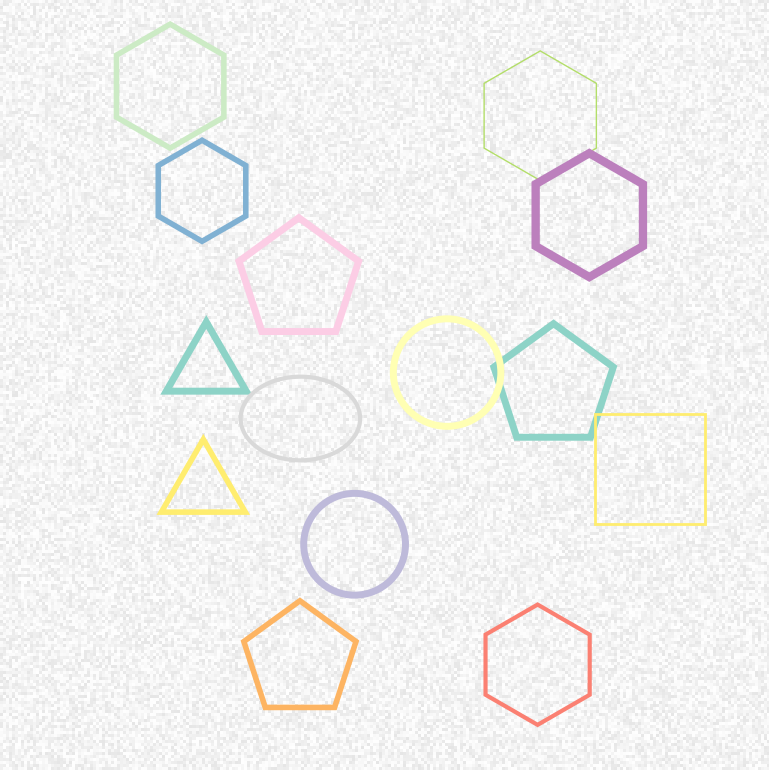[{"shape": "triangle", "thickness": 2.5, "radius": 0.3, "center": [0.268, 0.522]}, {"shape": "pentagon", "thickness": 2.5, "radius": 0.41, "center": [0.719, 0.498]}, {"shape": "circle", "thickness": 2.5, "radius": 0.35, "center": [0.581, 0.516]}, {"shape": "circle", "thickness": 2.5, "radius": 0.33, "center": [0.461, 0.293]}, {"shape": "hexagon", "thickness": 1.5, "radius": 0.39, "center": [0.698, 0.137]}, {"shape": "hexagon", "thickness": 2, "radius": 0.33, "center": [0.262, 0.752]}, {"shape": "pentagon", "thickness": 2, "radius": 0.38, "center": [0.39, 0.143]}, {"shape": "hexagon", "thickness": 0.5, "radius": 0.42, "center": [0.702, 0.85]}, {"shape": "pentagon", "thickness": 2.5, "radius": 0.41, "center": [0.388, 0.636]}, {"shape": "oval", "thickness": 1.5, "radius": 0.39, "center": [0.39, 0.456]}, {"shape": "hexagon", "thickness": 3, "radius": 0.4, "center": [0.765, 0.721]}, {"shape": "hexagon", "thickness": 2, "radius": 0.4, "center": [0.221, 0.888]}, {"shape": "square", "thickness": 1, "radius": 0.36, "center": [0.844, 0.391]}, {"shape": "triangle", "thickness": 2, "radius": 0.31, "center": [0.264, 0.366]}]